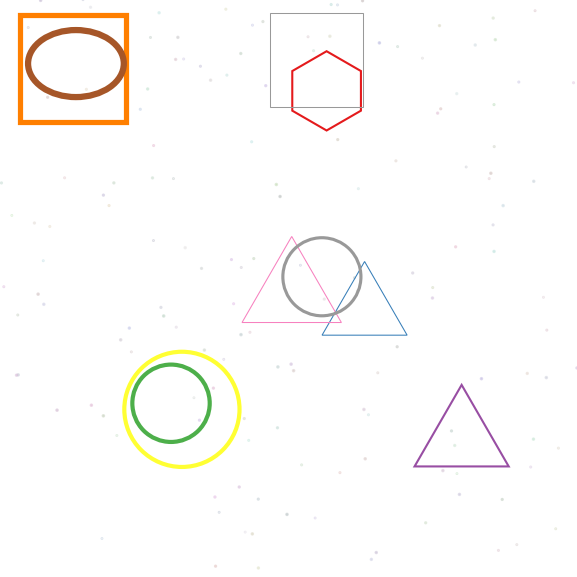[{"shape": "hexagon", "thickness": 1, "radius": 0.34, "center": [0.566, 0.842]}, {"shape": "triangle", "thickness": 0.5, "radius": 0.43, "center": [0.631, 0.461]}, {"shape": "circle", "thickness": 2, "radius": 0.33, "center": [0.296, 0.301]}, {"shape": "triangle", "thickness": 1, "radius": 0.47, "center": [0.799, 0.239]}, {"shape": "square", "thickness": 2.5, "radius": 0.46, "center": [0.127, 0.88]}, {"shape": "circle", "thickness": 2, "radius": 0.5, "center": [0.315, 0.29]}, {"shape": "oval", "thickness": 3, "radius": 0.41, "center": [0.131, 0.889]}, {"shape": "triangle", "thickness": 0.5, "radius": 0.5, "center": [0.505, 0.49]}, {"shape": "square", "thickness": 0.5, "radius": 0.41, "center": [0.548, 0.895]}, {"shape": "circle", "thickness": 1.5, "radius": 0.34, "center": [0.557, 0.52]}]